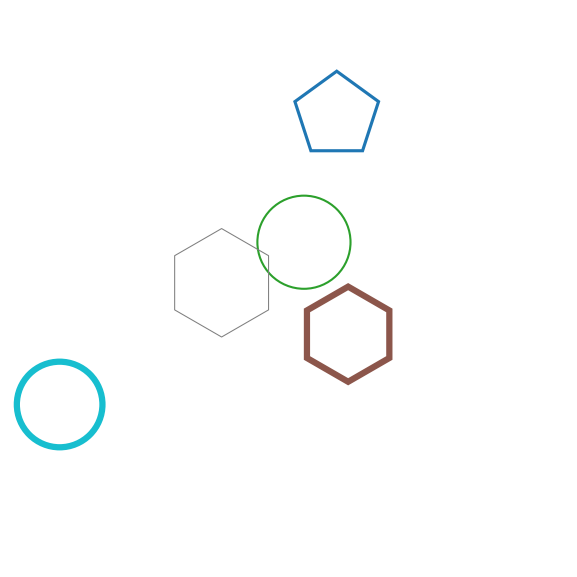[{"shape": "pentagon", "thickness": 1.5, "radius": 0.38, "center": [0.583, 0.8]}, {"shape": "circle", "thickness": 1, "radius": 0.4, "center": [0.526, 0.58]}, {"shape": "hexagon", "thickness": 3, "radius": 0.41, "center": [0.603, 0.42]}, {"shape": "hexagon", "thickness": 0.5, "radius": 0.47, "center": [0.384, 0.509]}, {"shape": "circle", "thickness": 3, "radius": 0.37, "center": [0.103, 0.299]}]